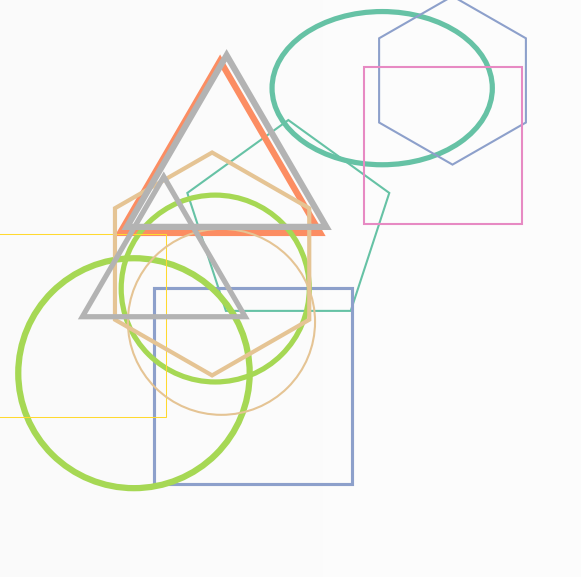[{"shape": "oval", "thickness": 2.5, "radius": 0.95, "center": [0.658, 0.846]}, {"shape": "pentagon", "thickness": 1, "radius": 0.91, "center": [0.496, 0.609]}, {"shape": "triangle", "thickness": 3, "radius": 0.99, "center": [0.379, 0.695]}, {"shape": "hexagon", "thickness": 1, "radius": 0.73, "center": [0.779, 0.86]}, {"shape": "square", "thickness": 1.5, "radius": 0.85, "center": [0.435, 0.33]}, {"shape": "square", "thickness": 1, "radius": 0.68, "center": [0.762, 0.748]}, {"shape": "circle", "thickness": 3, "radius": 1.0, "center": [0.23, 0.353]}, {"shape": "circle", "thickness": 2.5, "radius": 0.81, "center": [0.37, 0.499]}, {"shape": "square", "thickness": 0.5, "radius": 0.79, "center": [0.126, 0.436]}, {"shape": "circle", "thickness": 1, "radius": 0.8, "center": [0.381, 0.442]}, {"shape": "hexagon", "thickness": 2, "radius": 0.96, "center": [0.365, 0.542]}, {"shape": "triangle", "thickness": 2.5, "radius": 0.81, "center": [0.282, 0.532]}, {"shape": "triangle", "thickness": 3, "radius": 0.99, "center": [0.39, 0.705]}]